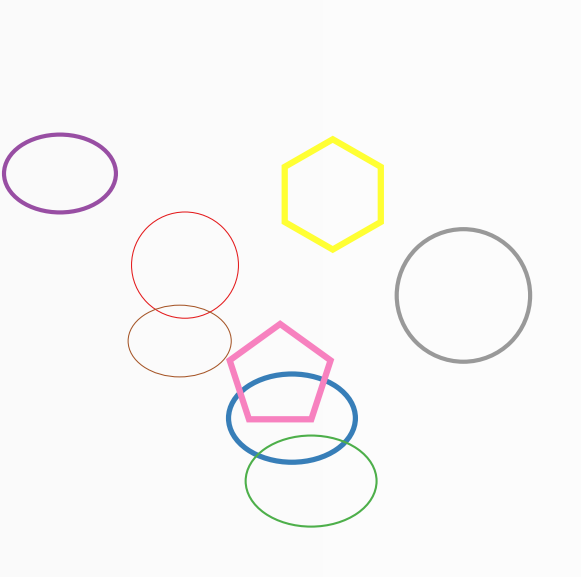[{"shape": "circle", "thickness": 0.5, "radius": 0.46, "center": [0.318, 0.54]}, {"shape": "oval", "thickness": 2.5, "radius": 0.55, "center": [0.502, 0.275]}, {"shape": "oval", "thickness": 1, "radius": 0.56, "center": [0.535, 0.166]}, {"shape": "oval", "thickness": 2, "radius": 0.48, "center": [0.103, 0.699]}, {"shape": "hexagon", "thickness": 3, "radius": 0.48, "center": [0.572, 0.662]}, {"shape": "oval", "thickness": 0.5, "radius": 0.44, "center": [0.309, 0.409]}, {"shape": "pentagon", "thickness": 3, "radius": 0.46, "center": [0.482, 0.347]}, {"shape": "circle", "thickness": 2, "radius": 0.57, "center": [0.797, 0.488]}]